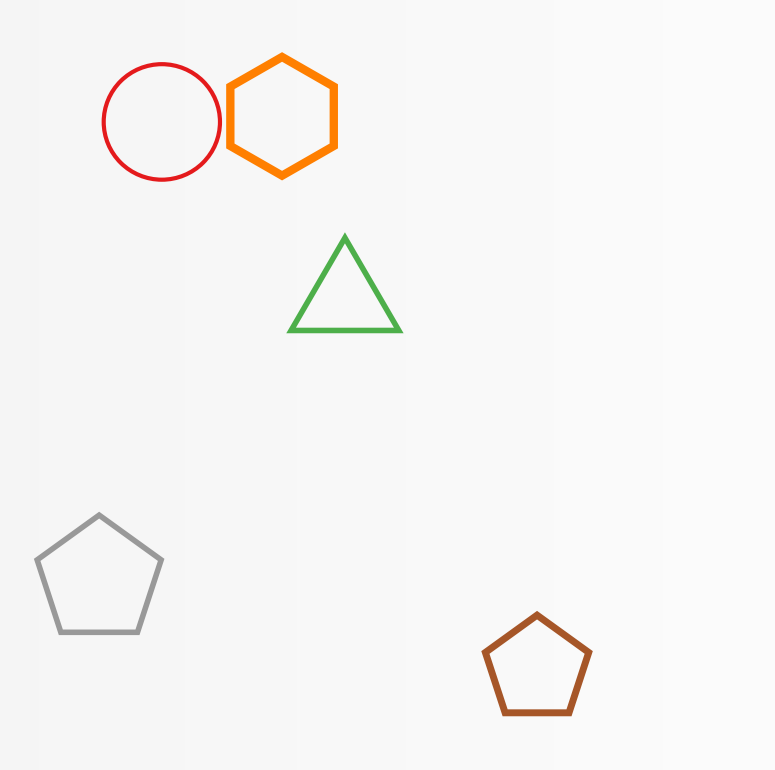[{"shape": "circle", "thickness": 1.5, "radius": 0.38, "center": [0.209, 0.842]}, {"shape": "triangle", "thickness": 2, "radius": 0.4, "center": [0.445, 0.611]}, {"shape": "hexagon", "thickness": 3, "radius": 0.39, "center": [0.364, 0.849]}, {"shape": "pentagon", "thickness": 2.5, "radius": 0.35, "center": [0.693, 0.131]}, {"shape": "pentagon", "thickness": 2, "radius": 0.42, "center": [0.128, 0.247]}]